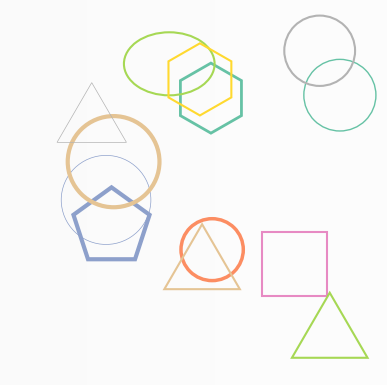[{"shape": "hexagon", "thickness": 2, "radius": 0.45, "center": [0.544, 0.745]}, {"shape": "circle", "thickness": 1, "radius": 0.47, "center": [0.877, 0.753]}, {"shape": "circle", "thickness": 2.5, "radius": 0.4, "center": [0.547, 0.352]}, {"shape": "circle", "thickness": 0.5, "radius": 0.58, "center": [0.274, 0.481]}, {"shape": "pentagon", "thickness": 3, "radius": 0.52, "center": [0.288, 0.41]}, {"shape": "square", "thickness": 1.5, "radius": 0.42, "center": [0.759, 0.314]}, {"shape": "triangle", "thickness": 1.5, "radius": 0.56, "center": [0.851, 0.127]}, {"shape": "oval", "thickness": 1.5, "radius": 0.58, "center": [0.437, 0.834]}, {"shape": "hexagon", "thickness": 1.5, "radius": 0.47, "center": [0.516, 0.794]}, {"shape": "triangle", "thickness": 1.5, "radius": 0.56, "center": [0.521, 0.305]}, {"shape": "circle", "thickness": 3, "radius": 0.59, "center": [0.293, 0.58]}, {"shape": "circle", "thickness": 1.5, "radius": 0.46, "center": [0.825, 0.868]}, {"shape": "triangle", "thickness": 0.5, "radius": 0.52, "center": [0.237, 0.682]}]